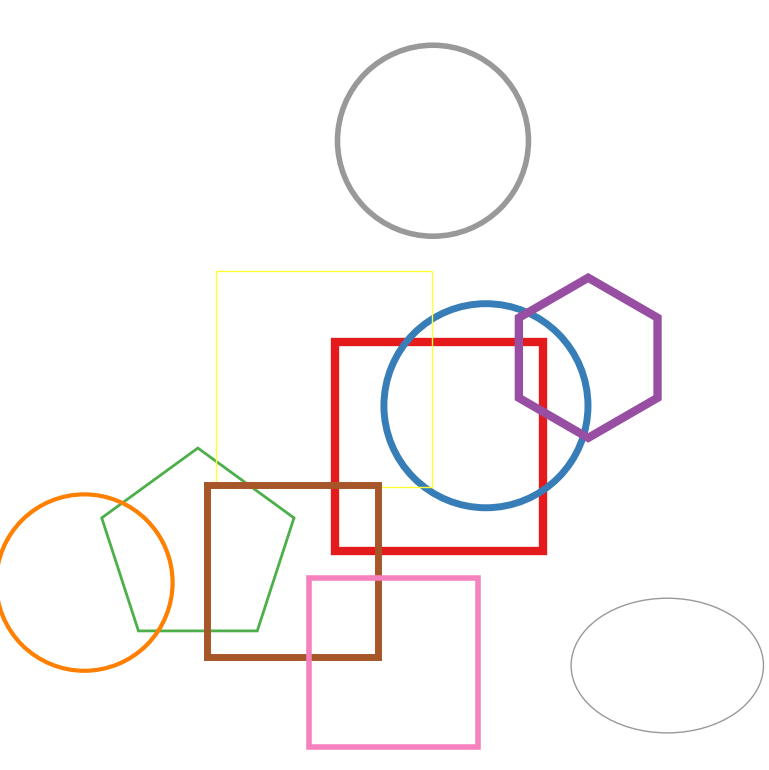[{"shape": "square", "thickness": 3, "radius": 0.68, "center": [0.57, 0.42]}, {"shape": "circle", "thickness": 2.5, "radius": 0.66, "center": [0.631, 0.473]}, {"shape": "pentagon", "thickness": 1, "radius": 0.66, "center": [0.257, 0.287]}, {"shape": "hexagon", "thickness": 3, "radius": 0.52, "center": [0.764, 0.535]}, {"shape": "circle", "thickness": 1.5, "radius": 0.57, "center": [0.11, 0.243]}, {"shape": "square", "thickness": 0.5, "radius": 0.7, "center": [0.421, 0.507]}, {"shape": "square", "thickness": 2.5, "radius": 0.56, "center": [0.38, 0.259]}, {"shape": "square", "thickness": 2, "radius": 0.55, "center": [0.511, 0.14]}, {"shape": "circle", "thickness": 2, "radius": 0.62, "center": [0.562, 0.817]}, {"shape": "oval", "thickness": 0.5, "radius": 0.62, "center": [0.867, 0.136]}]